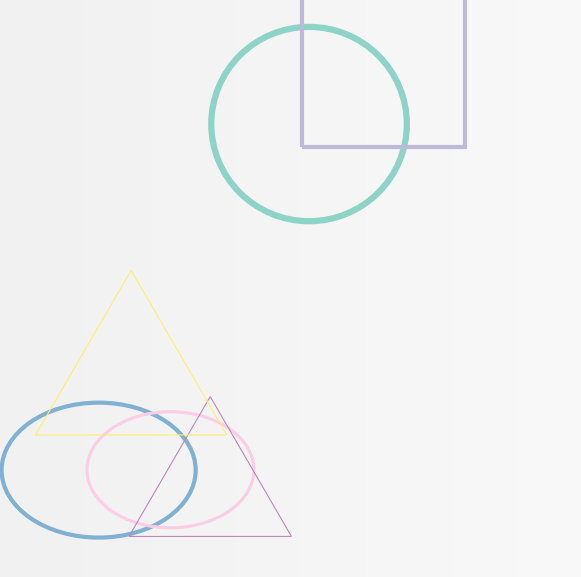[{"shape": "circle", "thickness": 3, "radius": 0.84, "center": [0.532, 0.784]}, {"shape": "square", "thickness": 2, "radius": 0.7, "center": [0.66, 0.886]}, {"shape": "oval", "thickness": 2, "radius": 0.83, "center": [0.17, 0.185]}, {"shape": "oval", "thickness": 1.5, "radius": 0.72, "center": [0.293, 0.186]}, {"shape": "triangle", "thickness": 0.5, "radius": 0.81, "center": [0.362, 0.151]}, {"shape": "triangle", "thickness": 0.5, "radius": 0.95, "center": [0.226, 0.341]}]